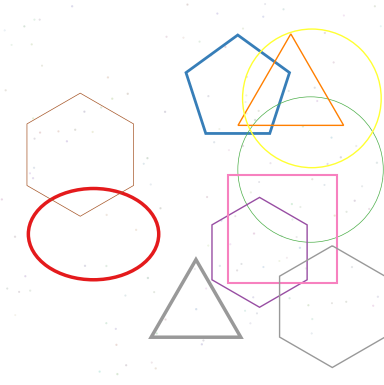[{"shape": "oval", "thickness": 2.5, "radius": 0.85, "center": [0.243, 0.392]}, {"shape": "pentagon", "thickness": 2, "radius": 0.71, "center": [0.618, 0.768]}, {"shape": "circle", "thickness": 0.5, "radius": 0.94, "center": [0.807, 0.56]}, {"shape": "hexagon", "thickness": 1, "radius": 0.71, "center": [0.674, 0.345]}, {"shape": "triangle", "thickness": 1, "radius": 0.79, "center": [0.755, 0.754]}, {"shape": "circle", "thickness": 1, "radius": 0.9, "center": [0.81, 0.745]}, {"shape": "hexagon", "thickness": 0.5, "radius": 0.8, "center": [0.208, 0.598]}, {"shape": "square", "thickness": 1.5, "radius": 0.7, "center": [0.734, 0.404]}, {"shape": "triangle", "thickness": 2.5, "radius": 0.67, "center": [0.509, 0.191]}, {"shape": "hexagon", "thickness": 1, "radius": 0.79, "center": [0.863, 0.204]}]